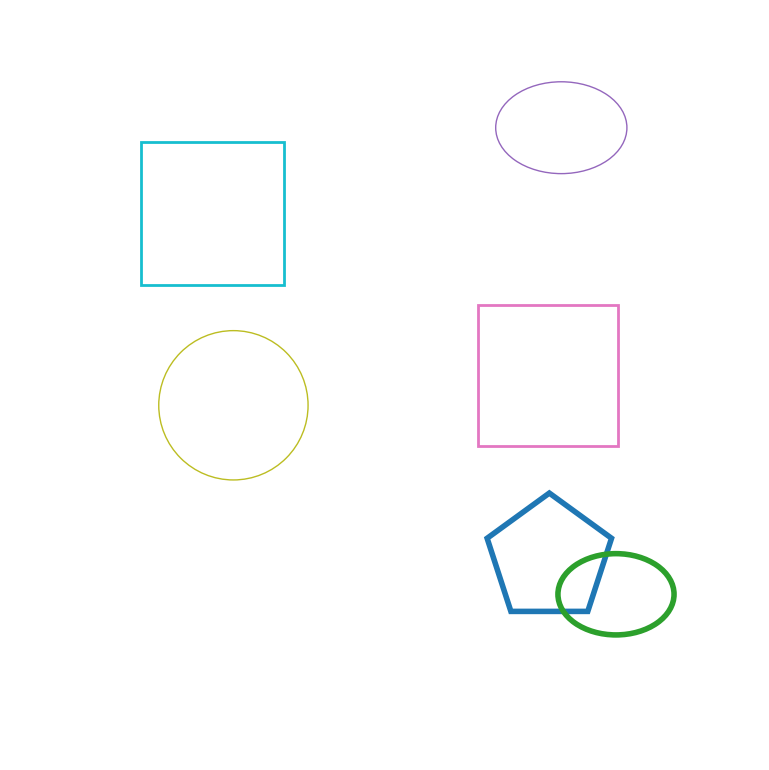[{"shape": "pentagon", "thickness": 2, "radius": 0.42, "center": [0.713, 0.275]}, {"shape": "oval", "thickness": 2, "radius": 0.38, "center": [0.8, 0.228]}, {"shape": "oval", "thickness": 0.5, "radius": 0.43, "center": [0.729, 0.834]}, {"shape": "square", "thickness": 1, "radius": 0.46, "center": [0.712, 0.512]}, {"shape": "circle", "thickness": 0.5, "radius": 0.48, "center": [0.303, 0.474]}, {"shape": "square", "thickness": 1, "radius": 0.46, "center": [0.275, 0.722]}]